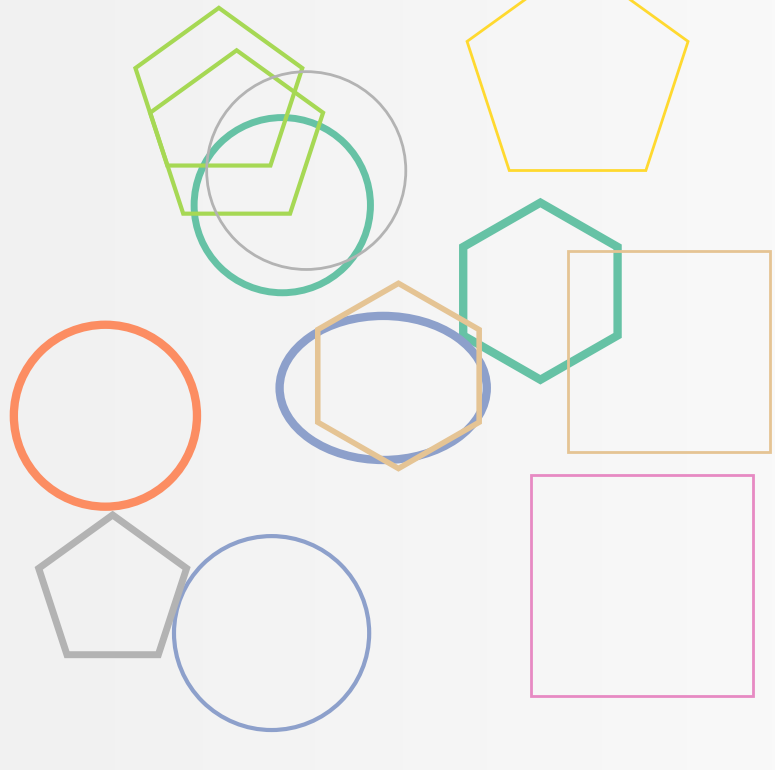[{"shape": "circle", "thickness": 2.5, "radius": 0.57, "center": [0.364, 0.734]}, {"shape": "hexagon", "thickness": 3, "radius": 0.57, "center": [0.697, 0.622]}, {"shape": "circle", "thickness": 3, "radius": 0.59, "center": [0.136, 0.46]}, {"shape": "circle", "thickness": 1.5, "radius": 0.63, "center": [0.35, 0.178]}, {"shape": "oval", "thickness": 3, "radius": 0.67, "center": [0.494, 0.496]}, {"shape": "square", "thickness": 1, "radius": 0.72, "center": [0.829, 0.24]}, {"shape": "pentagon", "thickness": 1.5, "radius": 0.59, "center": [0.305, 0.817]}, {"shape": "pentagon", "thickness": 1.5, "radius": 0.57, "center": [0.282, 0.877]}, {"shape": "pentagon", "thickness": 1, "radius": 0.75, "center": [0.745, 0.9]}, {"shape": "hexagon", "thickness": 2, "radius": 0.6, "center": [0.514, 0.512]}, {"shape": "square", "thickness": 1, "radius": 0.65, "center": [0.863, 0.543]}, {"shape": "circle", "thickness": 1, "radius": 0.64, "center": [0.395, 0.778]}, {"shape": "pentagon", "thickness": 2.5, "radius": 0.5, "center": [0.145, 0.231]}]